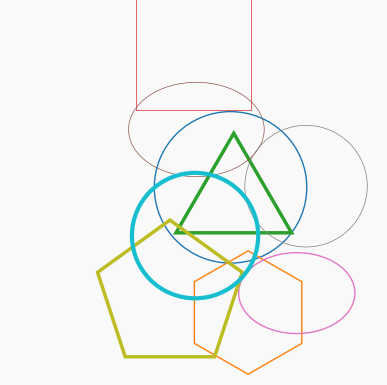[{"shape": "circle", "thickness": 1, "radius": 0.98, "center": [0.595, 0.513]}, {"shape": "hexagon", "thickness": 1, "radius": 0.8, "center": [0.64, 0.188]}, {"shape": "triangle", "thickness": 2.5, "radius": 0.86, "center": [0.603, 0.481]}, {"shape": "square", "thickness": 0.5, "radius": 0.74, "center": [0.499, 0.863]}, {"shape": "oval", "thickness": 0.5, "radius": 0.88, "center": [0.507, 0.664]}, {"shape": "oval", "thickness": 1, "radius": 0.75, "center": [0.766, 0.239]}, {"shape": "circle", "thickness": 0.5, "radius": 0.79, "center": [0.79, 0.516]}, {"shape": "pentagon", "thickness": 2.5, "radius": 0.98, "center": [0.438, 0.232]}, {"shape": "circle", "thickness": 3, "radius": 0.81, "center": [0.503, 0.388]}]